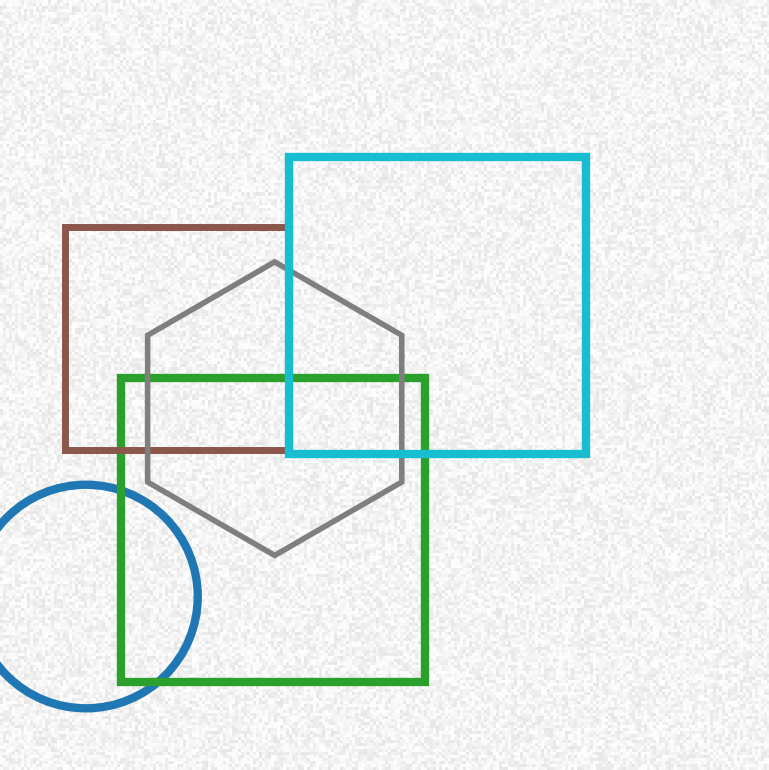[{"shape": "circle", "thickness": 3, "radius": 0.73, "center": [0.112, 0.225]}, {"shape": "square", "thickness": 3, "radius": 0.99, "center": [0.355, 0.312]}, {"shape": "square", "thickness": 2.5, "radius": 0.72, "center": [0.229, 0.56]}, {"shape": "hexagon", "thickness": 2, "radius": 0.95, "center": [0.357, 0.469]}, {"shape": "square", "thickness": 3, "radius": 0.96, "center": [0.568, 0.604]}]